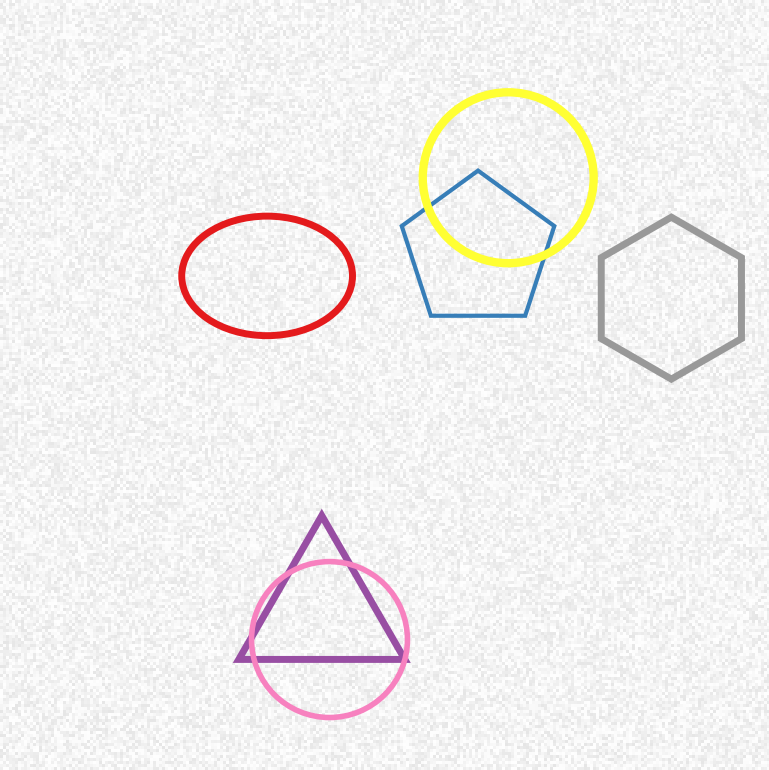[{"shape": "oval", "thickness": 2.5, "radius": 0.55, "center": [0.347, 0.642]}, {"shape": "pentagon", "thickness": 1.5, "radius": 0.52, "center": [0.621, 0.674]}, {"shape": "triangle", "thickness": 2.5, "radius": 0.62, "center": [0.418, 0.206]}, {"shape": "circle", "thickness": 3, "radius": 0.55, "center": [0.66, 0.769]}, {"shape": "circle", "thickness": 2, "radius": 0.51, "center": [0.428, 0.169]}, {"shape": "hexagon", "thickness": 2.5, "radius": 0.53, "center": [0.872, 0.613]}]